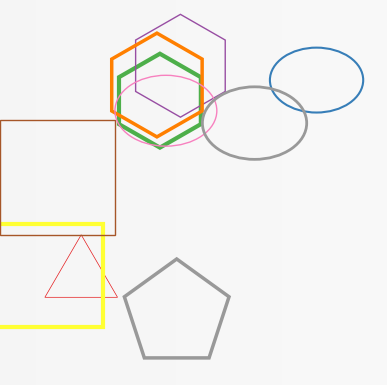[{"shape": "triangle", "thickness": 0.5, "radius": 0.54, "center": [0.21, 0.282]}, {"shape": "oval", "thickness": 1.5, "radius": 0.6, "center": [0.817, 0.792]}, {"shape": "hexagon", "thickness": 3, "radius": 0.61, "center": [0.413, 0.739]}, {"shape": "hexagon", "thickness": 1, "radius": 0.67, "center": [0.466, 0.829]}, {"shape": "hexagon", "thickness": 2.5, "radius": 0.67, "center": [0.405, 0.779]}, {"shape": "square", "thickness": 3, "radius": 0.67, "center": [0.131, 0.284]}, {"shape": "square", "thickness": 1, "radius": 0.74, "center": [0.149, 0.539]}, {"shape": "oval", "thickness": 1, "radius": 0.66, "center": [0.428, 0.712]}, {"shape": "pentagon", "thickness": 2.5, "radius": 0.71, "center": [0.456, 0.185]}, {"shape": "oval", "thickness": 2, "radius": 0.67, "center": [0.657, 0.68]}]